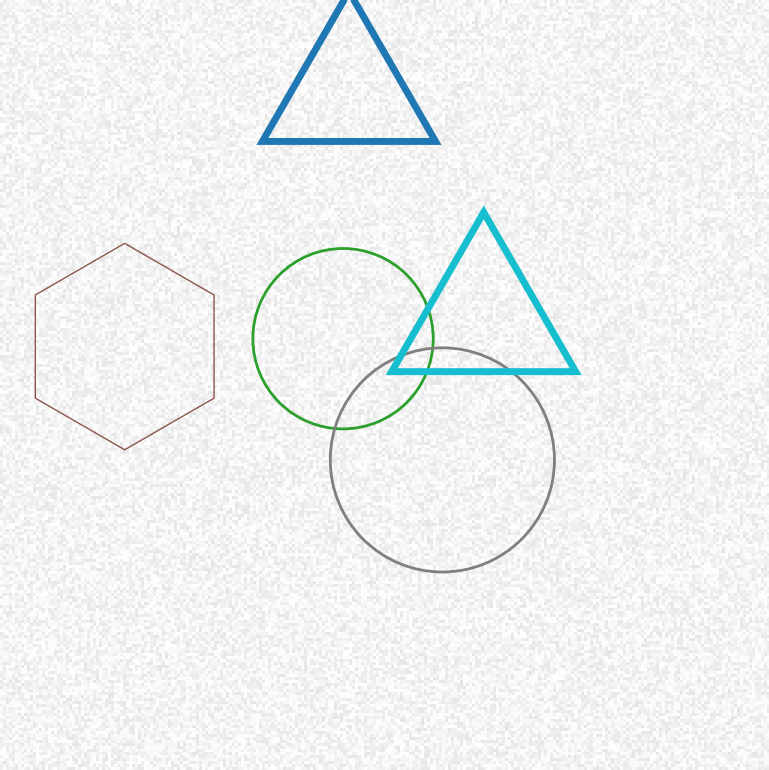[{"shape": "triangle", "thickness": 2.5, "radius": 0.65, "center": [0.453, 0.881]}, {"shape": "circle", "thickness": 1, "radius": 0.59, "center": [0.446, 0.56]}, {"shape": "hexagon", "thickness": 0.5, "radius": 0.67, "center": [0.162, 0.55]}, {"shape": "circle", "thickness": 1, "radius": 0.73, "center": [0.575, 0.403]}, {"shape": "triangle", "thickness": 2.5, "radius": 0.69, "center": [0.628, 0.586]}]